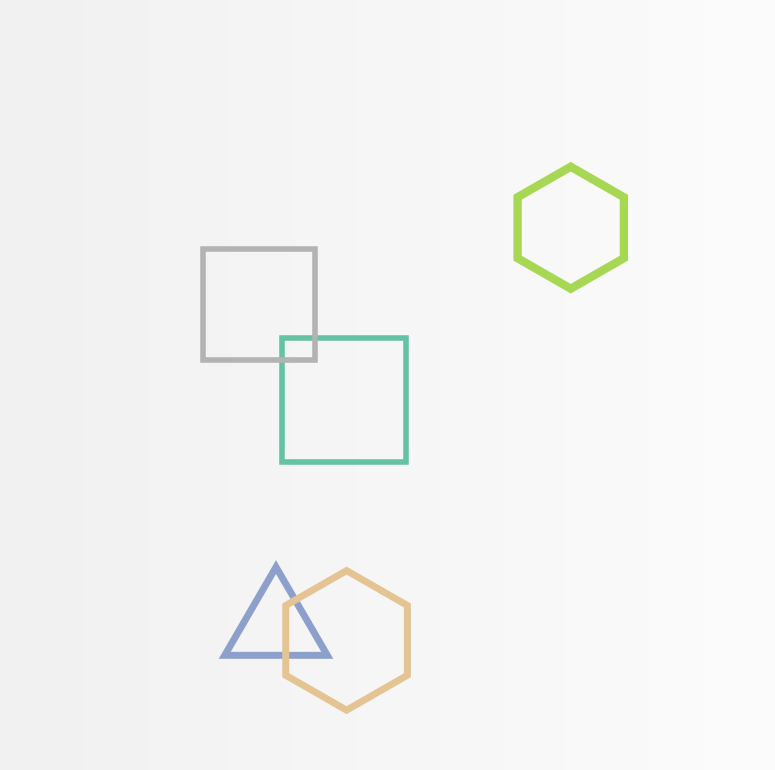[{"shape": "square", "thickness": 2, "radius": 0.4, "center": [0.444, 0.48]}, {"shape": "triangle", "thickness": 2.5, "radius": 0.38, "center": [0.356, 0.187]}, {"shape": "hexagon", "thickness": 3, "radius": 0.4, "center": [0.736, 0.704]}, {"shape": "hexagon", "thickness": 2.5, "radius": 0.45, "center": [0.447, 0.168]}, {"shape": "square", "thickness": 2, "radius": 0.36, "center": [0.334, 0.604]}]